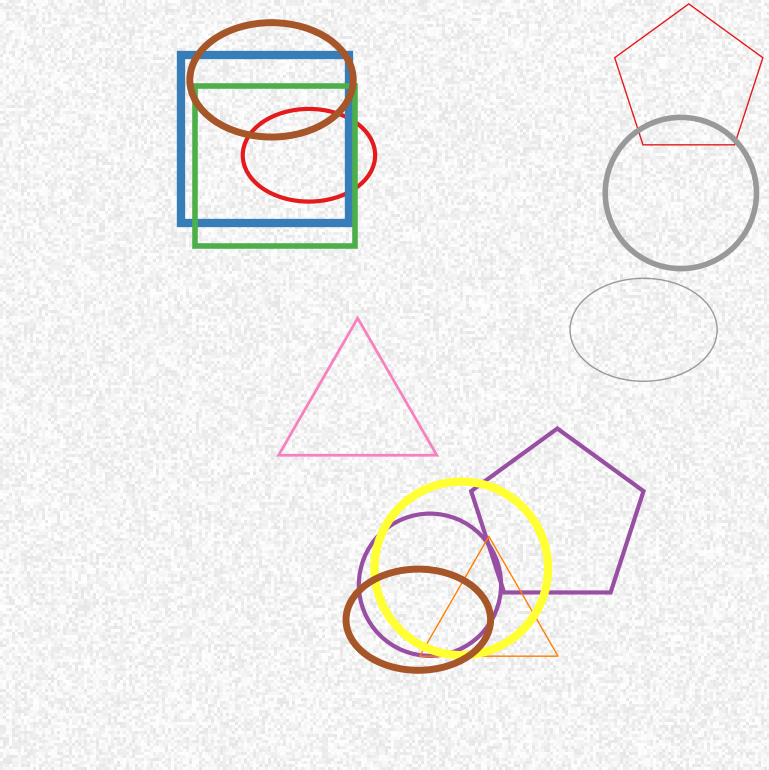[{"shape": "pentagon", "thickness": 0.5, "radius": 0.51, "center": [0.895, 0.894]}, {"shape": "oval", "thickness": 1.5, "radius": 0.43, "center": [0.401, 0.798]}, {"shape": "square", "thickness": 3, "radius": 0.55, "center": [0.344, 0.82]}, {"shape": "square", "thickness": 2, "radius": 0.52, "center": [0.357, 0.785]}, {"shape": "circle", "thickness": 1.5, "radius": 0.46, "center": [0.558, 0.241]}, {"shape": "pentagon", "thickness": 1.5, "radius": 0.59, "center": [0.724, 0.326]}, {"shape": "triangle", "thickness": 0.5, "radius": 0.52, "center": [0.635, 0.2]}, {"shape": "circle", "thickness": 3, "radius": 0.56, "center": [0.599, 0.262]}, {"shape": "oval", "thickness": 2.5, "radius": 0.47, "center": [0.543, 0.195]}, {"shape": "oval", "thickness": 2.5, "radius": 0.53, "center": [0.353, 0.896]}, {"shape": "triangle", "thickness": 1, "radius": 0.59, "center": [0.465, 0.468]}, {"shape": "circle", "thickness": 2, "radius": 0.49, "center": [0.884, 0.749]}, {"shape": "oval", "thickness": 0.5, "radius": 0.48, "center": [0.836, 0.572]}]